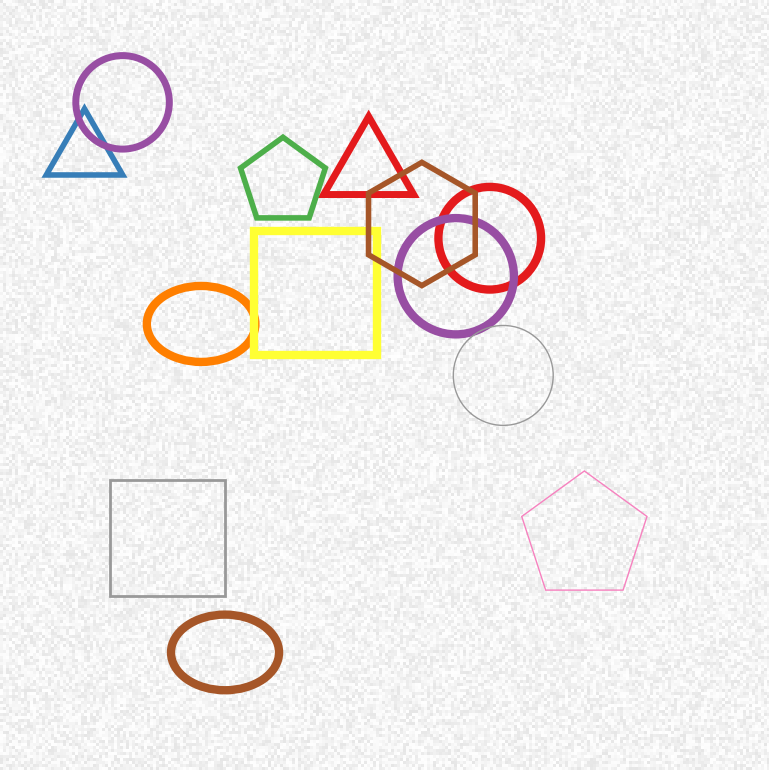[{"shape": "triangle", "thickness": 2.5, "radius": 0.34, "center": [0.479, 0.781]}, {"shape": "circle", "thickness": 3, "radius": 0.33, "center": [0.636, 0.691]}, {"shape": "triangle", "thickness": 2, "radius": 0.29, "center": [0.11, 0.801]}, {"shape": "pentagon", "thickness": 2, "radius": 0.29, "center": [0.367, 0.764]}, {"shape": "circle", "thickness": 3, "radius": 0.38, "center": [0.592, 0.641]}, {"shape": "circle", "thickness": 2.5, "radius": 0.3, "center": [0.159, 0.867]}, {"shape": "oval", "thickness": 3, "radius": 0.35, "center": [0.261, 0.579]}, {"shape": "square", "thickness": 3, "radius": 0.4, "center": [0.41, 0.619]}, {"shape": "hexagon", "thickness": 2, "radius": 0.4, "center": [0.548, 0.709]}, {"shape": "oval", "thickness": 3, "radius": 0.35, "center": [0.292, 0.153]}, {"shape": "pentagon", "thickness": 0.5, "radius": 0.43, "center": [0.759, 0.303]}, {"shape": "circle", "thickness": 0.5, "radius": 0.32, "center": [0.654, 0.512]}, {"shape": "square", "thickness": 1, "radius": 0.38, "center": [0.217, 0.301]}]